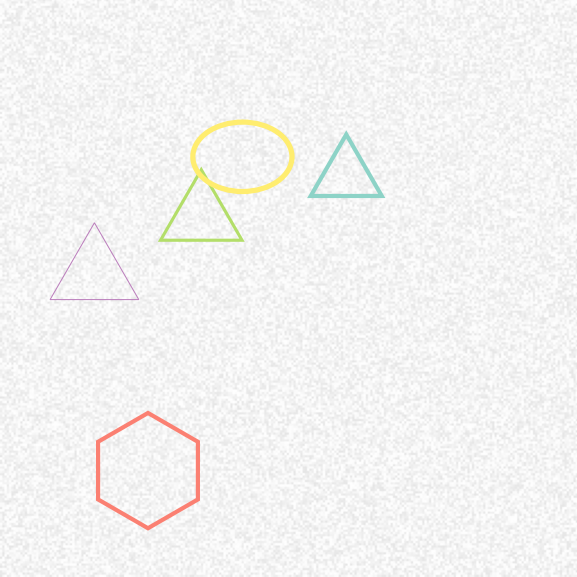[{"shape": "triangle", "thickness": 2, "radius": 0.36, "center": [0.6, 0.695]}, {"shape": "hexagon", "thickness": 2, "radius": 0.5, "center": [0.256, 0.184]}, {"shape": "triangle", "thickness": 1.5, "radius": 0.41, "center": [0.349, 0.624]}, {"shape": "triangle", "thickness": 0.5, "radius": 0.44, "center": [0.164, 0.525]}, {"shape": "oval", "thickness": 2.5, "radius": 0.43, "center": [0.42, 0.728]}]